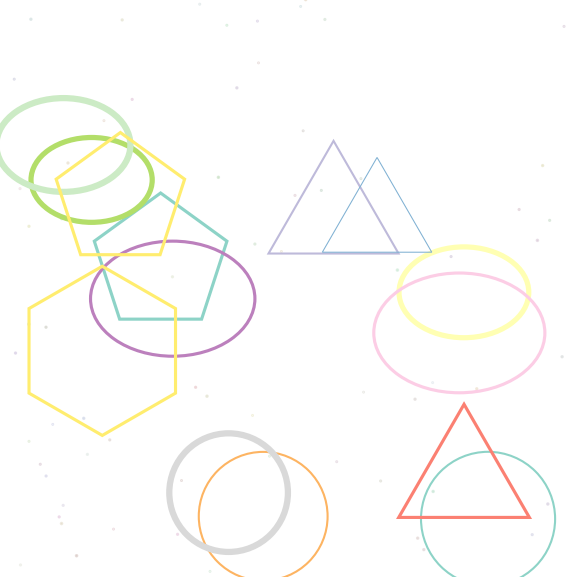[{"shape": "pentagon", "thickness": 1.5, "radius": 0.6, "center": [0.278, 0.544]}, {"shape": "circle", "thickness": 1, "radius": 0.58, "center": [0.845, 0.101]}, {"shape": "oval", "thickness": 2.5, "radius": 0.56, "center": [0.803, 0.493]}, {"shape": "triangle", "thickness": 1, "radius": 0.65, "center": [0.578, 0.625]}, {"shape": "triangle", "thickness": 1.5, "radius": 0.65, "center": [0.804, 0.168]}, {"shape": "triangle", "thickness": 0.5, "radius": 0.55, "center": [0.653, 0.617]}, {"shape": "circle", "thickness": 1, "radius": 0.56, "center": [0.456, 0.105]}, {"shape": "oval", "thickness": 2.5, "radius": 0.52, "center": [0.159, 0.688]}, {"shape": "oval", "thickness": 1.5, "radius": 0.74, "center": [0.795, 0.423]}, {"shape": "circle", "thickness": 3, "radius": 0.51, "center": [0.396, 0.146]}, {"shape": "oval", "thickness": 1.5, "radius": 0.71, "center": [0.299, 0.482]}, {"shape": "oval", "thickness": 3, "radius": 0.58, "center": [0.11, 0.748]}, {"shape": "hexagon", "thickness": 1.5, "radius": 0.73, "center": [0.177, 0.392]}, {"shape": "pentagon", "thickness": 1.5, "radius": 0.58, "center": [0.208, 0.653]}]